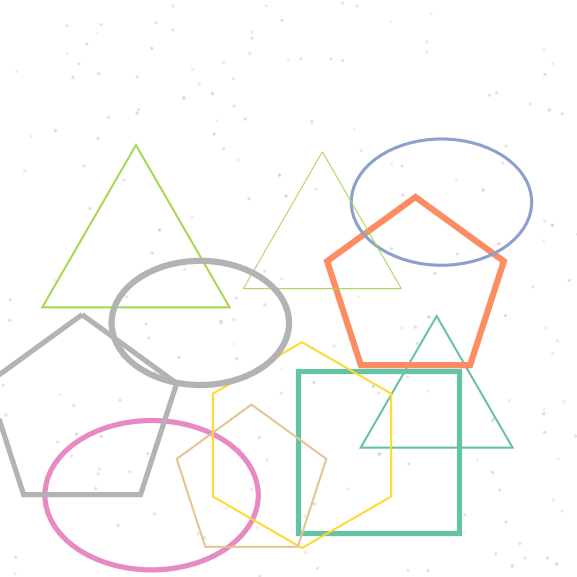[{"shape": "triangle", "thickness": 1, "radius": 0.76, "center": [0.756, 0.3]}, {"shape": "square", "thickness": 2.5, "radius": 0.7, "center": [0.655, 0.216]}, {"shape": "pentagon", "thickness": 3, "radius": 0.8, "center": [0.719, 0.497]}, {"shape": "oval", "thickness": 1.5, "radius": 0.78, "center": [0.764, 0.649]}, {"shape": "oval", "thickness": 2.5, "radius": 0.92, "center": [0.263, 0.142]}, {"shape": "triangle", "thickness": 1, "radius": 0.94, "center": [0.235, 0.561]}, {"shape": "triangle", "thickness": 0.5, "radius": 0.79, "center": [0.558, 0.578]}, {"shape": "hexagon", "thickness": 1, "radius": 0.89, "center": [0.523, 0.228]}, {"shape": "pentagon", "thickness": 1, "radius": 0.68, "center": [0.436, 0.162]}, {"shape": "oval", "thickness": 3, "radius": 0.77, "center": [0.347, 0.44]}, {"shape": "pentagon", "thickness": 2.5, "radius": 0.86, "center": [0.142, 0.282]}]